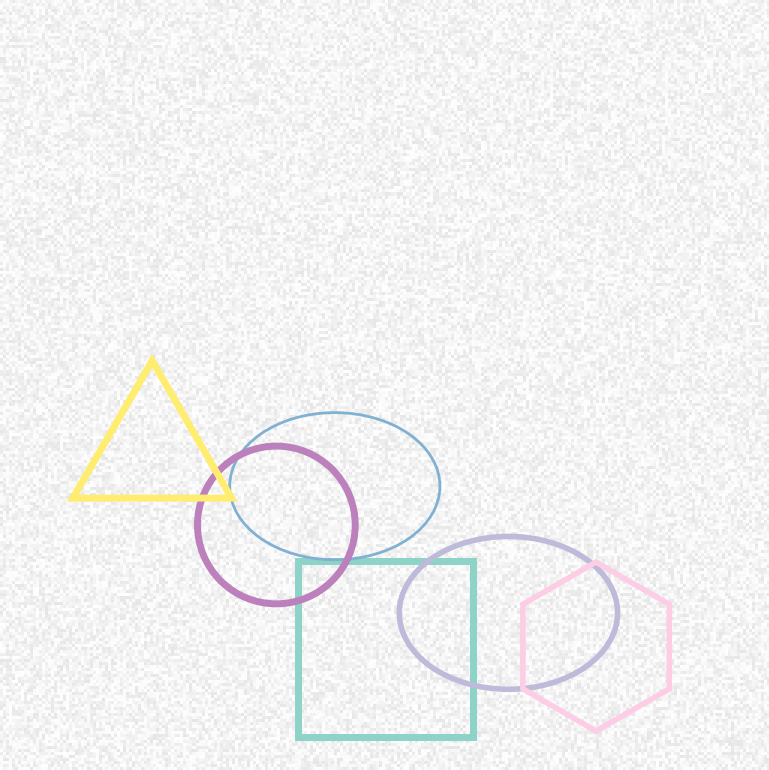[{"shape": "square", "thickness": 2.5, "radius": 0.57, "center": [0.501, 0.157]}, {"shape": "oval", "thickness": 2, "radius": 0.71, "center": [0.66, 0.204]}, {"shape": "oval", "thickness": 1, "radius": 0.68, "center": [0.435, 0.369]}, {"shape": "hexagon", "thickness": 2, "radius": 0.55, "center": [0.774, 0.16]}, {"shape": "circle", "thickness": 2.5, "radius": 0.51, "center": [0.359, 0.318]}, {"shape": "triangle", "thickness": 2.5, "radius": 0.59, "center": [0.198, 0.413]}]